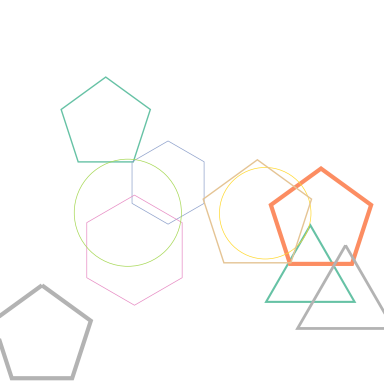[{"shape": "pentagon", "thickness": 1, "radius": 0.61, "center": [0.275, 0.678]}, {"shape": "triangle", "thickness": 1.5, "radius": 0.66, "center": [0.806, 0.282]}, {"shape": "pentagon", "thickness": 3, "radius": 0.68, "center": [0.834, 0.425]}, {"shape": "hexagon", "thickness": 0.5, "radius": 0.54, "center": [0.437, 0.526]}, {"shape": "hexagon", "thickness": 0.5, "radius": 0.72, "center": [0.349, 0.35]}, {"shape": "circle", "thickness": 0.5, "radius": 0.7, "center": [0.332, 0.447]}, {"shape": "circle", "thickness": 0.5, "radius": 0.59, "center": [0.689, 0.446]}, {"shape": "pentagon", "thickness": 1, "radius": 0.74, "center": [0.669, 0.437]}, {"shape": "pentagon", "thickness": 3, "radius": 0.67, "center": [0.109, 0.125]}, {"shape": "triangle", "thickness": 2, "radius": 0.72, "center": [0.898, 0.219]}]